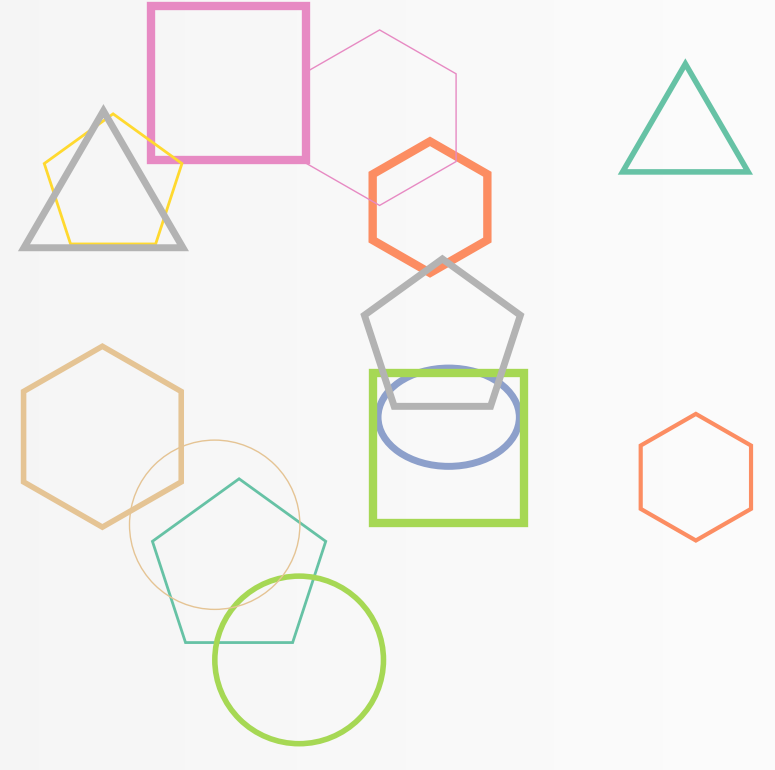[{"shape": "pentagon", "thickness": 1, "radius": 0.59, "center": [0.308, 0.261]}, {"shape": "triangle", "thickness": 2, "radius": 0.47, "center": [0.884, 0.824]}, {"shape": "hexagon", "thickness": 1.5, "radius": 0.41, "center": [0.898, 0.38]}, {"shape": "hexagon", "thickness": 3, "radius": 0.43, "center": [0.555, 0.731]}, {"shape": "oval", "thickness": 2.5, "radius": 0.46, "center": [0.579, 0.458]}, {"shape": "square", "thickness": 3, "radius": 0.5, "center": [0.295, 0.893]}, {"shape": "hexagon", "thickness": 0.5, "radius": 0.57, "center": [0.49, 0.847]}, {"shape": "circle", "thickness": 2, "radius": 0.54, "center": [0.386, 0.143]}, {"shape": "square", "thickness": 3, "radius": 0.49, "center": [0.578, 0.418]}, {"shape": "pentagon", "thickness": 1, "radius": 0.47, "center": [0.146, 0.759]}, {"shape": "circle", "thickness": 0.5, "radius": 0.55, "center": [0.277, 0.319]}, {"shape": "hexagon", "thickness": 2, "radius": 0.59, "center": [0.132, 0.433]}, {"shape": "triangle", "thickness": 2.5, "radius": 0.59, "center": [0.133, 0.737]}, {"shape": "pentagon", "thickness": 2.5, "radius": 0.53, "center": [0.571, 0.558]}]